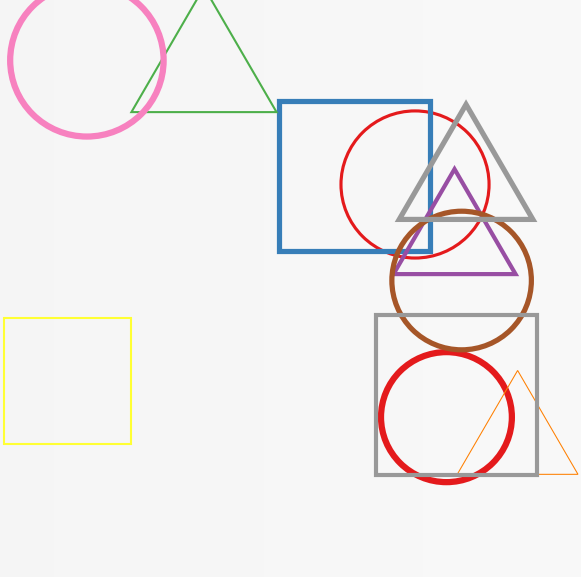[{"shape": "circle", "thickness": 1.5, "radius": 0.64, "center": [0.714, 0.68]}, {"shape": "circle", "thickness": 3, "radius": 0.56, "center": [0.768, 0.277]}, {"shape": "square", "thickness": 2.5, "radius": 0.65, "center": [0.61, 0.695]}, {"shape": "triangle", "thickness": 1, "radius": 0.72, "center": [0.351, 0.877]}, {"shape": "triangle", "thickness": 2, "radius": 0.61, "center": [0.782, 0.585]}, {"shape": "triangle", "thickness": 0.5, "radius": 0.6, "center": [0.891, 0.238]}, {"shape": "square", "thickness": 1, "radius": 0.54, "center": [0.116, 0.34]}, {"shape": "circle", "thickness": 2.5, "radius": 0.6, "center": [0.794, 0.513]}, {"shape": "circle", "thickness": 3, "radius": 0.66, "center": [0.149, 0.895]}, {"shape": "square", "thickness": 2, "radius": 0.69, "center": [0.785, 0.316]}, {"shape": "triangle", "thickness": 2.5, "radius": 0.66, "center": [0.802, 0.686]}]